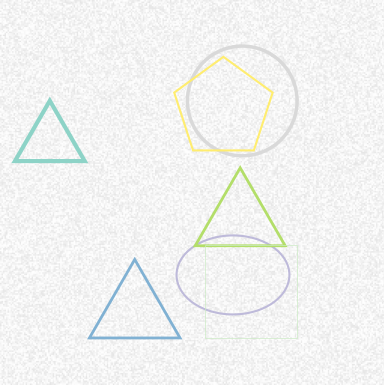[{"shape": "triangle", "thickness": 3, "radius": 0.52, "center": [0.129, 0.634]}, {"shape": "oval", "thickness": 1.5, "radius": 0.73, "center": [0.605, 0.286]}, {"shape": "triangle", "thickness": 2, "radius": 0.68, "center": [0.35, 0.19]}, {"shape": "triangle", "thickness": 2, "radius": 0.67, "center": [0.624, 0.429]}, {"shape": "circle", "thickness": 2.5, "radius": 0.71, "center": [0.629, 0.738]}, {"shape": "square", "thickness": 0.5, "radius": 0.6, "center": [0.652, 0.243]}, {"shape": "pentagon", "thickness": 1.5, "radius": 0.67, "center": [0.58, 0.718]}]